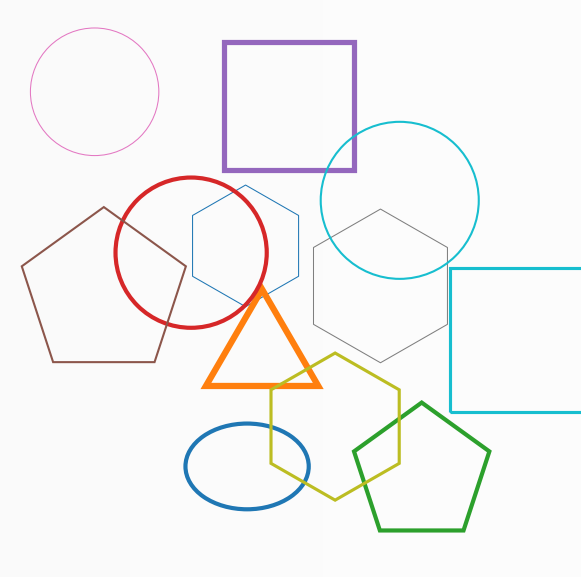[{"shape": "hexagon", "thickness": 0.5, "radius": 0.53, "center": [0.422, 0.573]}, {"shape": "oval", "thickness": 2, "radius": 0.53, "center": [0.425, 0.191]}, {"shape": "triangle", "thickness": 3, "radius": 0.56, "center": [0.451, 0.387]}, {"shape": "pentagon", "thickness": 2, "radius": 0.61, "center": [0.726, 0.18]}, {"shape": "circle", "thickness": 2, "radius": 0.65, "center": [0.329, 0.562]}, {"shape": "square", "thickness": 2.5, "radius": 0.56, "center": [0.497, 0.816]}, {"shape": "pentagon", "thickness": 1, "radius": 0.74, "center": [0.179, 0.492]}, {"shape": "circle", "thickness": 0.5, "radius": 0.55, "center": [0.163, 0.84]}, {"shape": "hexagon", "thickness": 0.5, "radius": 0.67, "center": [0.655, 0.504]}, {"shape": "hexagon", "thickness": 1.5, "radius": 0.64, "center": [0.577, 0.26]}, {"shape": "circle", "thickness": 1, "radius": 0.68, "center": [0.688, 0.652]}, {"shape": "square", "thickness": 1.5, "radius": 0.62, "center": [0.898, 0.41]}]